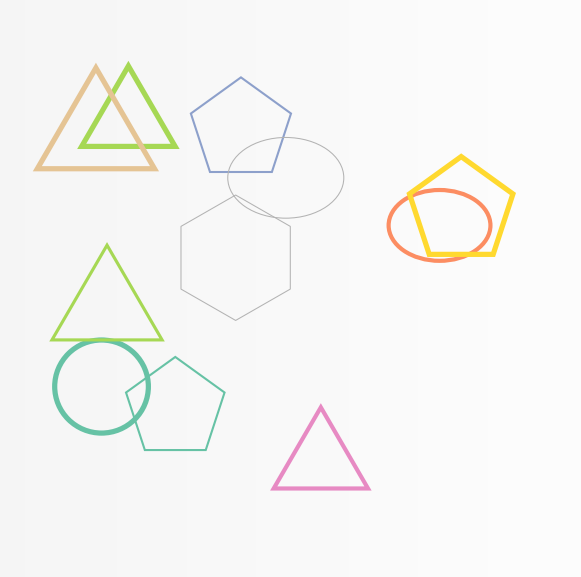[{"shape": "pentagon", "thickness": 1, "radius": 0.45, "center": [0.302, 0.292]}, {"shape": "circle", "thickness": 2.5, "radius": 0.4, "center": [0.175, 0.33]}, {"shape": "oval", "thickness": 2, "radius": 0.44, "center": [0.756, 0.609]}, {"shape": "pentagon", "thickness": 1, "radius": 0.45, "center": [0.415, 0.775]}, {"shape": "triangle", "thickness": 2, "radius": 0.47, "center": [0.552, 0.2]}, {"shape": "triangle", "thickness": 2.5, "radius": 0.46, "center": [0.221, 0.792]}, {"shape": "triangle", "thickness": 1.5, "radius": 0.55, "center": [0.184, 0.465]}, {"shape": "pentagon", "thickness": 2.5, "radius": 0.47, "center": [0.793, 0.634]}, {"shape": "triangle", "thickness": 2.5, "radius": 0.58, "center": [0.165, 0.765]}, {"shape": "hexagon", "thickness": 0.5, "radius": 0.54, "center": [0.405, 0.553]}, {"shape": "oval", "thickness": 0.5, "radius": 0.5, "center": [0.492, 0.691]}]